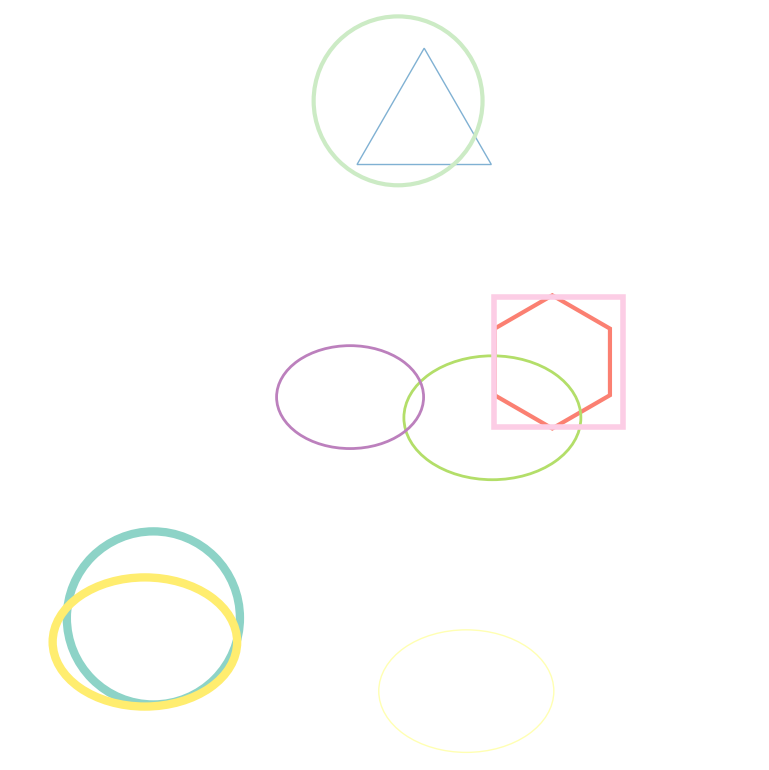[{"shape": "circle", "thickness": 3, "radius": 0.56, "center": [0.199, 0.197]}, {"shape": "oval", "thickness": 0.5, "radius": 0.57, "center": [0.606, 0.102]}, {"shape": "hexagon", "thickness": 1.5, "radius": 0.43, "center": [0.717, 0.53]}, {"shape": "triangle", "thickness": 0.5, "radius": 0.5, "center": [0.551, 0.837]}, {"shape": "oval", "thickness": 1, "radius": 0.57, "center": [0.639, 0.457]}, {"shape": "square", "thickness": 2, "radius": 0.42, "center": [0.725, 0.53]}, {"shape": "oval", "thickness": 1, "radius": 0.48, "center": [0.455, 0.484]}, {"shape": "circle", "thickness": 1.5, "radius": 0.55, "center": [0.517, 0.869]}, {"shape": "oval", "thickness": 3, "radius": 0.6, "center": [0.188, 0.166]}]